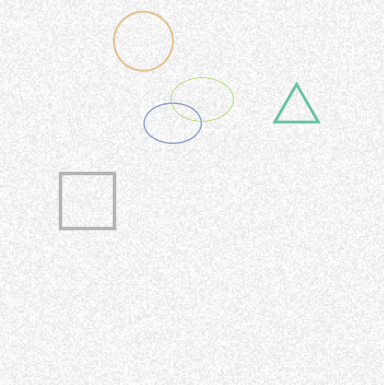[{"shape": "triangle", "thickness": 2, "radius": 0.33, "center": [0.77, 0.716]}, {"shape": "oval", "thickness": 1, "radius": 0.37, "center": [0.449, 0.68]}, {"shape": "oval", "thickness": 0.5, "radius": 0.4, "center": [0.525, 0.742]}, {"shape": "circle", "thickness": 1.5, "radius": 0.38, "center": [0.373, 0.893]}, {"shape": "square", "thickness": 2.5, "radius": 0.35, "center": [0.226, 0.48]}]